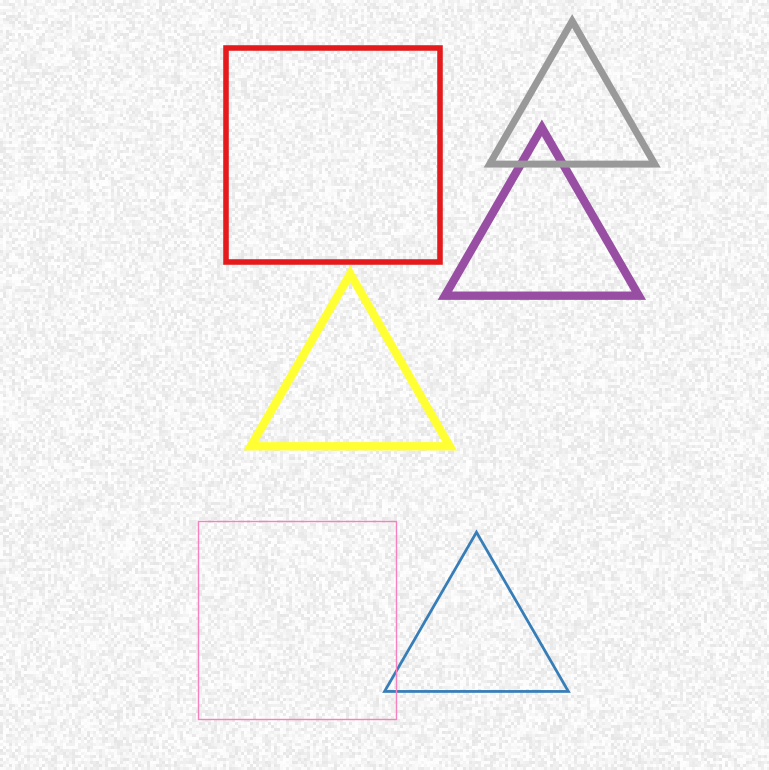[{"shape": "square", "thickness": 2, "radius": 0.7, "center": [0.432, 0.798]}, {"shape": "triangle", "thickness": 1, "radius": 0.69, "center": [0.619, 0.171]}, {"shape": "triangle", "thickness": 3, "radius": 0.73, "center": [0.704, 0.689]}, {"shape": "triangle", "thickness": 3, "radius": 0.75, "center": [0.455, 0.495]}, {"shape": "square", "thickness": 0.5, "radius": 0.64, "center": [0.386, 0.195]}, {"shape": "triangle", "thickness": 2.5, "radius": 0.62, "center": [0.743, 0.849]}]